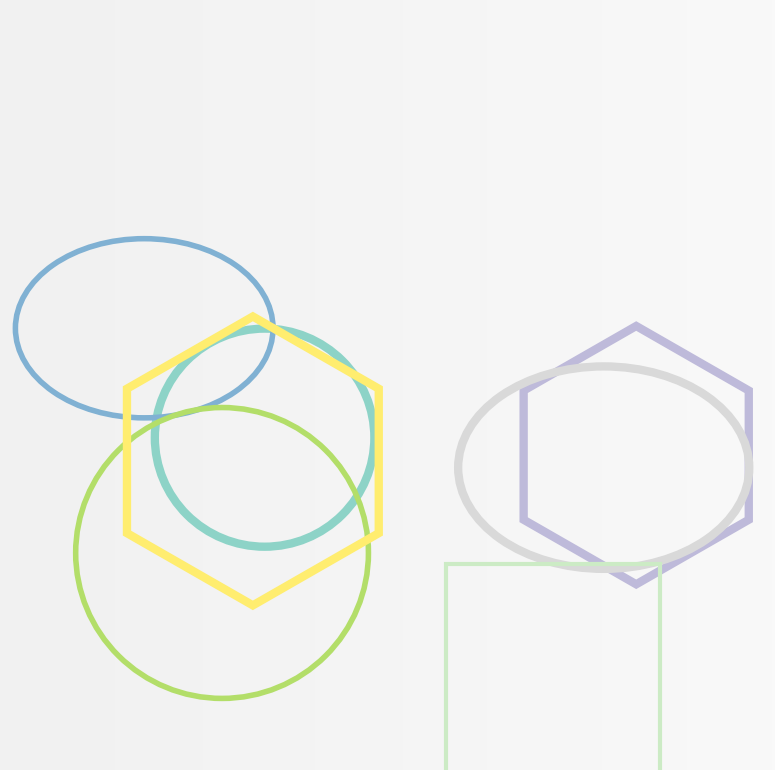[{"shape": "circle", "thickness": 3, "radius": 0.71, "center": [0.341, 0.432]}, {"shape": "hexagon", "thickness": 3, "radius": 0.84, "center": [0.821, 0.409]}, {"shape": "oval", "thickness": 2, "radius": 0.83, "center": [0.186, 0.574]}, {"shape": "circle", "thickness": 2, "radius": 0.94, "center": [0.287, 0.282]}, {"shape": "oval", "thickness": 3, "radius": 0.94, "center": [0.779, 0.393]}, {"shape": "square", "thickness": 1.5, "radius": 0.69, "center": [0.714, 0.13]}, {"shape": "hexagon", "thickness": 3, "radius": 0.94, "center": [0.326, 0.401]}]